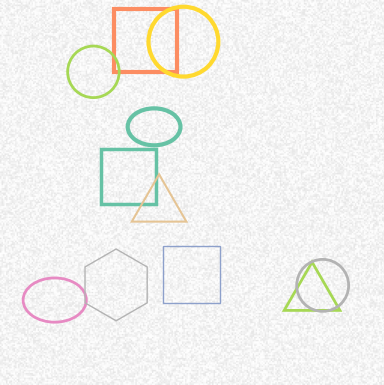[{"shape": "oval", "thickness": 3, "radius": 0.34, "center": [0.4, 0.671]}, {"shape": "square", "thickness": 2.5, "radius": 0.35, "center": [0.334, 0.541]}, {"shape": "square", "thickness": 3, "radius": 0.41, "center": [0.378, 0.894]}, {"shape": "square", "thickness": 1, "radius": 0.37, "center": [0.498, 0.287]}, {"shape": "oval", "thickness": 2, "radius": 0.41, "center": [0.142, 0.221]}, {"shape": "circle", "thickness": 2, "radius": 0.33, "center": [0.243, 0.813]}, {"shape": "triangle", "thickness": 2, "radius": 0.42, "center": [0.811, 0.236]}, {"shape": "circle", "thickness": 3, "radius": 0.45, "center": [0.476, 0.892]}, {"shape": "triangle", "thickness": 1.5, "radius": 0.41, "center": [0.413, 0.465]}, {"shape": "hexagon", "thickness": 1, "radius": 0.47, "center": [0.302, 0.26]}, {"shape": "circle", "thickness": 2, "radius": 0.34, "center": [0.838, 0.259]}]